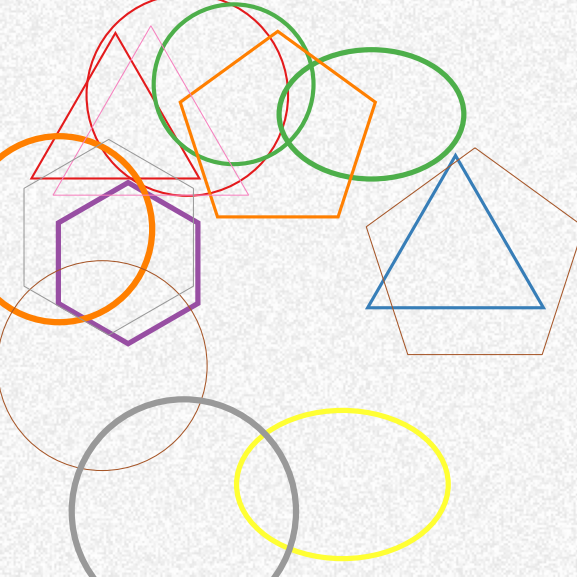[{"shape": "triangle", "thickness": 1, "radius": 0.84, "center": [0.2, 0.774]}, {"shape": "circle", "thickness": 1, "radius": 0.87, "center": [0.324, 0.835]}, {"shape": "triangle", "thickness": 1.5, "radius": 0.88, "center": [0.789, 0.554]}, {"shape": "circle", "thickness": 2, "radius": 0.69, "center": [0.405, 0.853]}, {"shape": "oval", "thickness": 2.5, "radius": 0.8, "center": [0.643, 0.801]}, {"shape": "hexagon", "thickness": 2.5, "radius": 0.7, "center": [0.222, 0.543]}, {"shape": "pentagon", "thickness": 1.5, "radius": 0.89, "center": [0.481, 0.767]}, {"shape": "circle", "thickness": 3, "radius": 0.81, "center": [0.102, 0.602]}, {"shape": "oval", "thickness": 2.5, "radius": 0.92, "center": [0.593, 0.16]}, {"shape": "circle", "thickness": 0.5, "radius": 0.91, "center": [0.177, 0.366]}, {"shape": "pentagon", "thickness": 0.5, "radius": 0.99, "center": [0.822, 0.545]}, {"shape": "triangle", "thickness": 0.5, "radius": 0.98, "center": [0.261, 0.759]}, {"shape": "circle", "thickness": 3, "radius": 0.97, "center": [0.318, 0.113]}, {"shape": "hexagon", "thickness": 0.5, "radius": 0.85, "center": [0.188, 0.588]}]